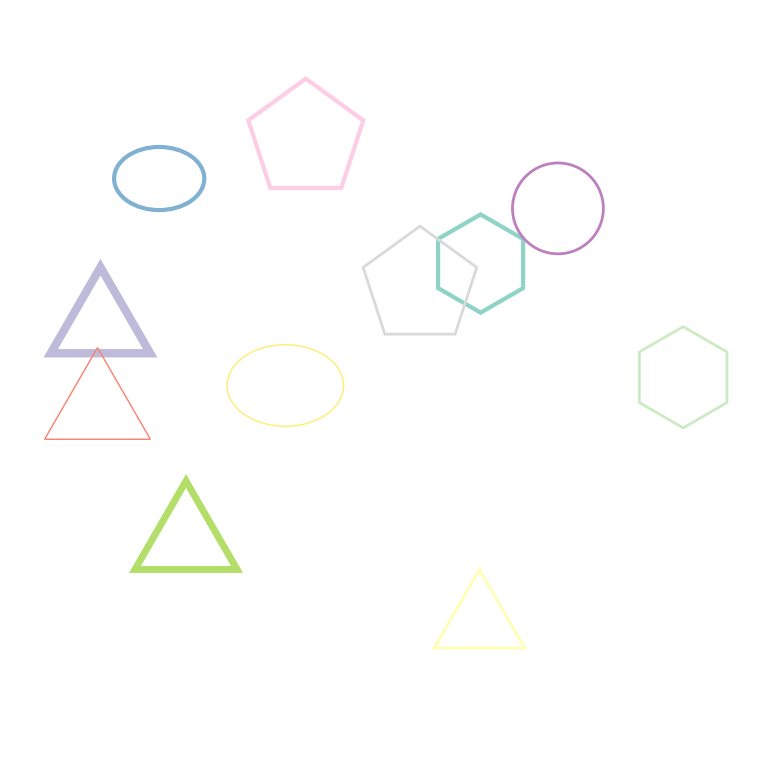[{"shape": "hexagon", "thickness": 1.5, "radius": 0.32, "center": [0.624, 0.658]}, {"shape": "triangle", "thickness": 1, "radius": 0.34, "center": [0.623, 0.192]}, {"shape": "triangle", "thickness": 3, "radius": 0.37, "center": [0.13, 0.579]}, {"shape": "triangle", "thickness": 0.5, "radius": 0.4, "center": [0.127, 0.469]}, {"shape": "oval", "thickness": 1.5, "radius": 0.29, "center": [0.207, 0.768]}, {"shape": "triangle", "thickness": 2.5, "radius": 0.38, "center": [0.242, 0.299]}, {"shape": "pentagon", "thickness": 1.5, "radius": 0.39, "center": [0.397, 0.819]}, {"shape": "pentagon", "thickness": 1, "radius": 0.39, "center": [0.545, 0.629]}, {"shape": "circle", "thickness": 1, "radius": 0.29, "center": [0.725, 0.729]}, {"shape": "hexagon", "thickness": 1, "radius": 0.33, "center": [0.887, 0.51]}, {"shape": "oval", "thickness": 0.5, "radius": 0.38, "center": [0.371, 0.499]}]